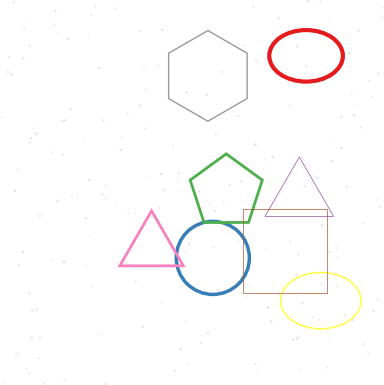[{"shape": "oval", "thickness": 3, "radius": 0.48, "center": [0.795, 0.855]}, {"shape": "circle", "thickness": 2.5, "radius": 0.47, "center": [0.553, 0.33]}, {"shape": "pentagon", "thickness": 2, "radius": 0.49, "center": [0.588, 0.502]}, {"shape": "triangle", "thickness": 0.5, "radius": 0.51, "center": [0.777, 0.489]}, {"shape": "oval", "thickness": 1, "radius": 0.52, "center": [0.833, 0.219]}, {"shape": "square", "thickness": 0.5, "radius": 0.54, "center": [0.74, 0.348]}, {"shape": "triangle", "thickness": 2, "radius": 0.48, "center": [0.394, 0.357]}, {"shape": "hexagon", "thickness": 1, "radius": 0.59, "center": [0.54, 0.803]}]